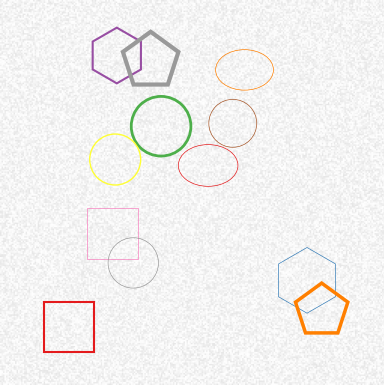[{"shape": "oval", "thickness": 0.5, "radius": 0.39, "center": [0.541, 0.57]}, {"shape": "square", "thickness": 1.5, "radius": 0.33, "center": [0.18, 0.15]}, {"shape": "hexagon", "thickness": 0.5, "radius": 0.43, "center": [0.797, 0.272]}, {"shape": "circle", "thickness": 2, "radius": 0.39, "center": [0.418, 0.672]}, {"shape": "hexagon", "thickness": 1.5, "radius": 0.36, "center": [0.303, 0.856]}, {"shape": "pentagon", "thickness": 2.5, "radius": 0.36, "center": [0.836, 0.193]}, {"shape": "oval", "thickness": 0.5, "radius": 0.38, "center": [0.635, 0.818]}, {"shape": "circle", "thickness": 1, "radius": 0.33, "center": [0.299, 0.586]}, {"shape": "circle", "thickness": 0.5, "radius": 0.31, "center": [0.605, 0.68]}, {"shape": "square", "thickness": 0.5, "radius": 0.33, "center": [0.293, 0.394]}, {"shape": "pentagon", "thickness": 3, "radius": 0.38, "center": [0.391, 0.842]}, {"shape": "circle", "thickness": 0.5, "radius": 0.33, "center": [0.346, 0.317]}]